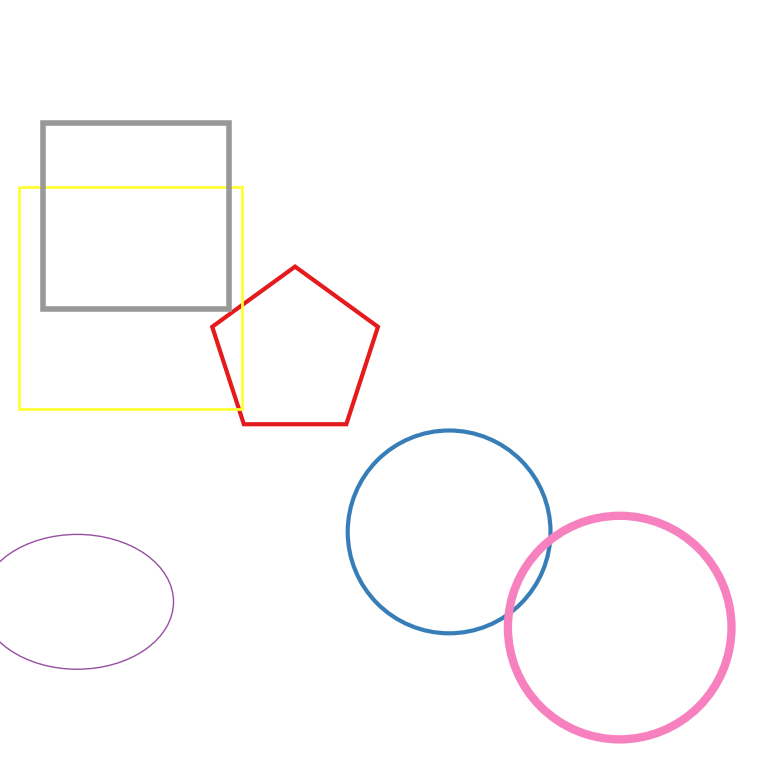[{"shape": "pentagon", "thickness": 1.5, "radius": 0.57, "center": [0.383, 0.541]}, {"shape": "circle", "thickness": 1.5, "radius": 0.66, "center": [0.583, 0.309]}, {"shape": "oval", "thickness": 0.5, "radius": 0.63, "center": [0.1, 0.218]}, {"shape": "square", "thickness": 1, "radius": 0.72, "center": [0.169, 0.613]}, {"shape": "circle", "thickness": 3, "radius": 0.73, "center": [0.805, 0.185]}, {"shape": "square", "thickness": 2, "radius": 0.6, "center": [0.177, 0.719]}]